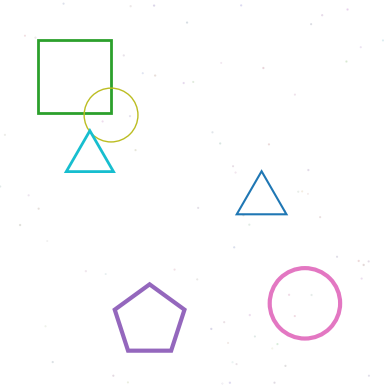[{"shape": "triangle", "thickness": 1.5, "radius": 0.37, "center": [0.679, 0.481]}, {"shape": "square", "thickness": 2, "radius": 0.47, "center": [0.193, 0.801]}, {"shape": "pentagon", "thickness": 3, "radius": 0.48, "center": [0.389, 0.166]}, {"shape": "circle", "thickness": 3, "radius": 0.46, "center": [0.792, 0.212]}, {"shape": "circle", "thickness": 1, "radius": 0.35, "center": [0.288, 0.701]}, {"shape": "triangle", "thickness": 2, "radius": 0.35, "center": [0.233, 0.59]}]